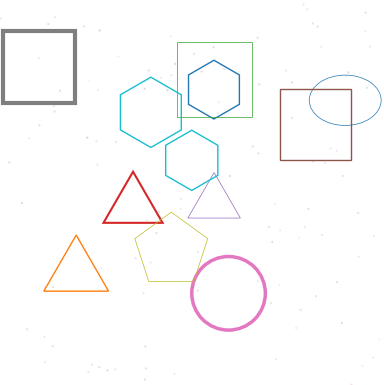[{"shape": "oval", "thickness": 0.5, "radius": 0.47, "center": [0.897, 0.74]}, {"shape": "hexagon", "thickness": 1, "radius": 0.38, "center": [0.556, 0.767]}, {"shape": "triangle", "thickness": 1, "radius": 0.49, "center": [0.198, 0.292]}, {"shape": "square", "thickness": 0.5, "radius": 0.48, "center": [0.557, 0.793]}, {"shape": "triangle", "thickness": 1.5, "radius": 0.44, "center": [0.346, 0.465]}, {"shape": "triangle", "thickness": 0.5, "radius": 0.39, "center": [0.556, 0.473]}, {"shape": "square", "thickness": 1, "radius": 0.46, "center": [0.82, 0.676]}, {"shape": "circle", "thickness": 2.5, "radius": 0.48, "center": [0.594, 0.238]}, {"shape": "square", "thickness": 3, "radius": 0.47, "center": [0.101, 0.825]}, {"shape": "pentagon", "thickness": 0.5, "radius": 0.5, "center": [0.445, 0.35]}, {"shape": "hexagon", "thickness": 1, "radius": 0.46, "center": [0.392, 0.708]}, {"shape": "hexagon", "thickness": 1, "radius": 0.39, "center": [0.498, 0.584]}]